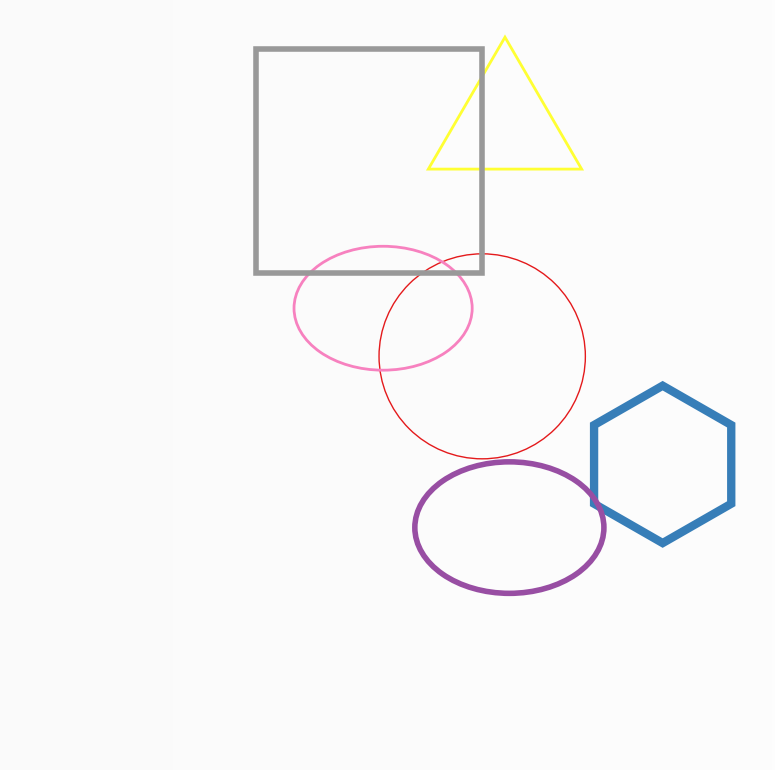[{"shape": "circle", "thickness": 0.5, "radius": 0.67, "center": [0.622, 0.537]}, {"shape": "hexagon", "thickness": 3, "radius": 0.51, "center": [0.855, 0.397]}, {"shape": "oval", "thickness": 2, "radius": 0.61, "center": [0.657, 0.315]}, {"shape": "triangle", "thickness": 1, "radius": 0.57, "center": [0.652, 0.837]}, {"shape": "oval", "thickness": 1, "radius": 0.57, "center": [0.494, 0.6]}, {"shape": "square", "thickness": 2, "radius": 0.73, "center": [0.477, 0.791]}]